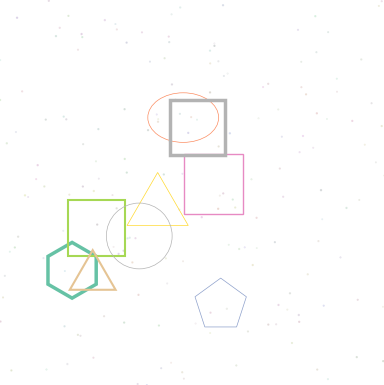[{"shape": "hexagon", "thickness": 2.5, "radius": 0.36, "center": [0.187, 0.298]}, {"shape": "oval", "thickness": 0.5, "radius": 0.46, "center": [0.476, 0.695]}, {"shape": "pentagon", "thickness": 0.5, "radius": 0.35, "center": [0.573, 0.208]}, {"shape": "square", "thickness": 1, "radius": 0.38, "center": [0.554, 0.522]}, {"shape": "square", "thickness": 1.5, "radius": 0.37, "center": [0.25, 0.408]}, {"shape": "triangle", "thickness": 0.5, "radius": 0.46, "center": [0.41, 0.46]}, {"shape": "triangle", "thickness": 1.5, "radius": 0.34, "center": [0.241, 0.282]}, {"shape": "circle", "thickness": 0.5, "radius": 0.43, "center": [0.362, 0.387]}, {"shape": "square", "thickness": 2.5, "radius": 0.36, "center": [0.513, 0.669]}]